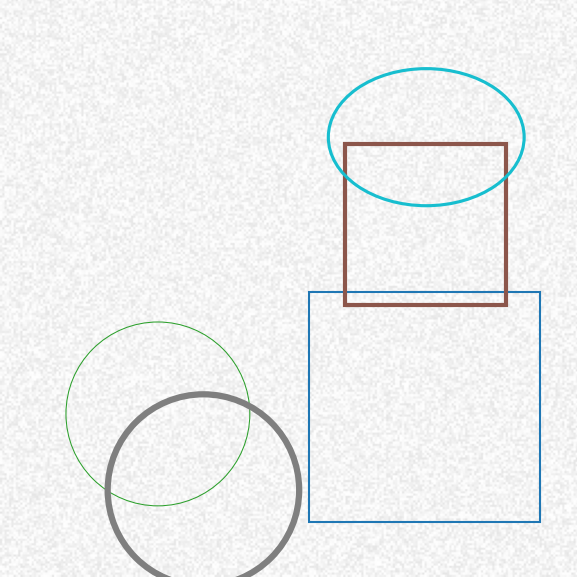[{"shape": "square", "thickness": 1, "radius": 1.0, "center": [0.735, 0.294]}, {"shape": "circle", "thickness": 0.5, "radius": 0.8, "center": [0.273, 0.282]}, {"shape": "square", "thickness": 2, "radius": 0.7, "center": [0.737, 0.61]}, {"shape": "circle", "thickness": 3, "radius": 0.83, "center": [0.352, 0.151]}, {"shape": "oval", "thickness": 1.5, "radius": 0.85, "center": [0.738, 0.762]}]